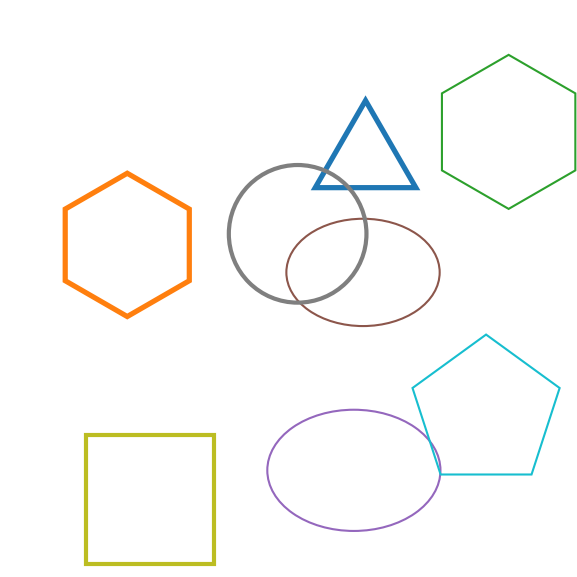[{"shape": "triangle", "thickness": 2.5, "radius": 0.5, "center": [0.633, 0.724]}, {"shape": "hexagon", "thickness": 2.5, "radius": 0.62, "center": [0.22, 0.575]}, {"shape": "hexagon", "thickness": 1, "radius": 0.67, "center": [0.881, 0.771]}, {"shape": "oval", "thickness": 1, "radius": 0.75, "center": [0.613, 0.185]}, {"shape": "oval", "thickness": 1, "radius": 0.66, "center": [0.629, 0.527]}, {"shape": "circle", "thickness": 2, "radius": 0.6, "center": [0.515, 0.594]}, {"shape": "square", "thickness": 2, "radius": 0.56, "center": [0.26, 0.134]}, {"shape": "pentagon", "thickness": 1, "radius": 0.67, "center": [0.842, 0.286]}]